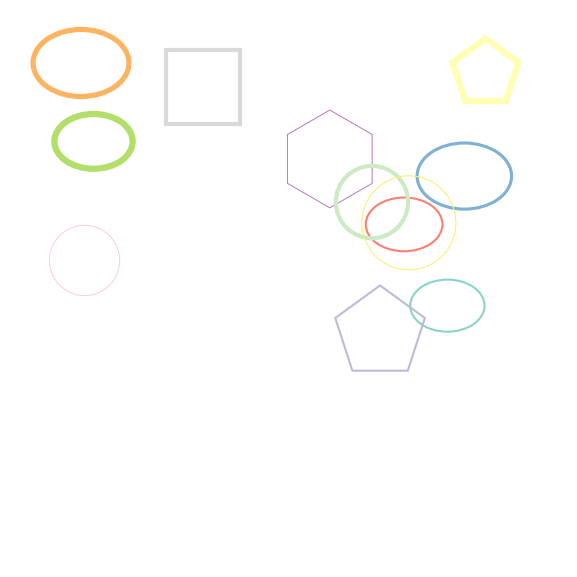[{"shape": "oval", "thickness": 1, "radius": 0.32, "center": [0.775, 0.47]}, {"shape": "pentagon", "thickness": 3, "radius": 0.3, "center": [0.841, 0.873]}, {"shape": "pentagon", "thickness": 1, "radius": 0.41, "center": [0.658, 0.423]}, {"shape": "oval", "thickness": 1, "radius": 0.33, "center": [0.7, 0.611]}, {"shape": "oval", "thickness": 1.5, "radius": 0.41, "center": [0.804, 0.694]}, {"shape": "oval", "thickness": 2.5, "radius": 0.41, "center": [0.14, 0.89]}, {"shape": "oval", "thickness": 3, "radius": 0.34, "center": [0.162, 0.754]}, {"shape": "circle", "thickness": 0.5, "radius": 0.3, "center": [0.146, 0.548]}, {"shape": "square", "thickness": 2, "radius": 0.32, "center": [0.351, 0.849]}, {"shape": "hexagon", "thickness": 0.5, "radius": 0.42, "center": [0.571, 0.724]}, {"shape": "circle", "thickness": 2, "radius": 0.31, "center": [0.644, 0.649]}, {"shape": "circle", "thickness": 0.5, "radius": 0.41, "center": [0.708, 0.613]}]